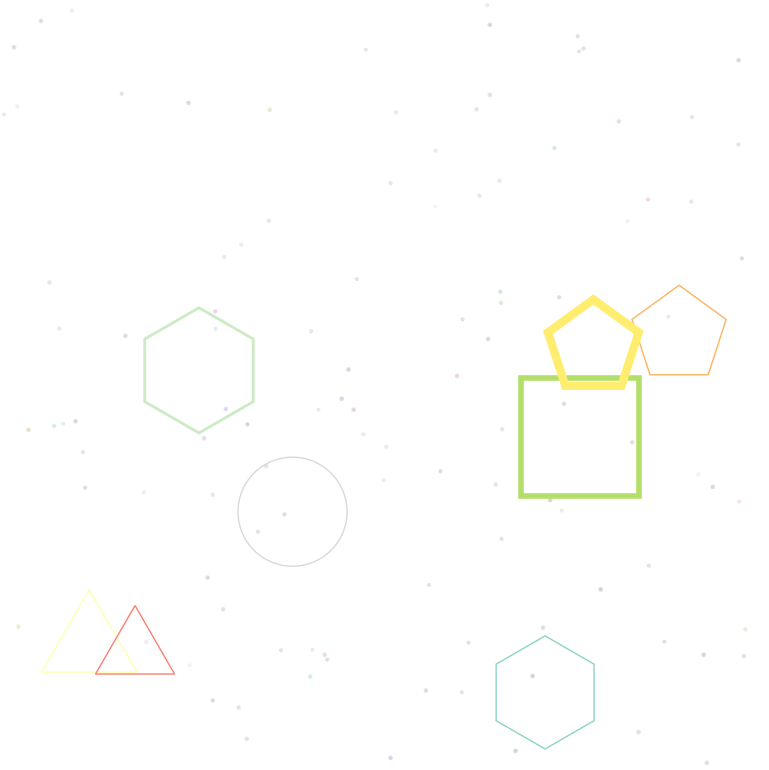[{"shape": "hexagon", "thickness": 0.5, "radius": 0.37, "center": [0.708, 0.101]}, {"shape": "triangle", "thickness": 0.5, "radius": 0.36, "center": [0.116, 0.163]}, {"shape": "triangle", "thickness": 0.5, "radius": 0.3, "center": [0.175, 0.154]}, {"shape": "pentagon", "thickness": 0.5, "radius": 0.32, "center": [0.882, 0.565]}, {"shape": "square", "thickness": 2, "radius": 0.38, "center": [0.753, 0.432]}, {"shape": "circle", "thickness": 0.5, "radius": 0.35, "center": [0.38, 0.335]}, {"shape": "hexagon", "thickness": 1, "radius": 0.41, "center": [0.258, 0.519]}, {"shape": "pentagon", "thickness": 3, "radius": 0.31, "center": [0.771, 0.549]}]